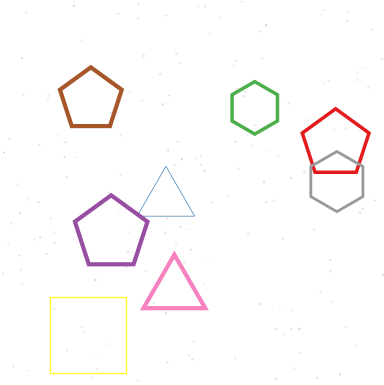[{"shape": "pentagon", "thickness": 2.5, "radius": 0.46, "center": [0.872, 0.626]}, {"shape": "triangle", "thickness": 0.5, "radius": 0.43, "center": [0.431, 0.482]}, {"shape": "hexagon", "thickness": 2.5, "radius": 0.34, "center": [0.662, 0.72]}, {"shape": "pentagon", "thickness": 3, "radius": 0.5, "center": [0.289, 0.394]}, {"shape": "square", "thickness": 1, "radius": 0.5, "center": [0.228, 0.129]}, {"shape": "pentagon", "thickness": 3, "radius": 0.42, "center": [0.236, 0.741]}, {"shape": "triangle", "thickness": 3, "radius": 0.46, "center": [0.453, 0.246]}, {"shape": "hexagon", "thickness": 2, "radius": 0.39, "center": [0.875, 0.528]}]